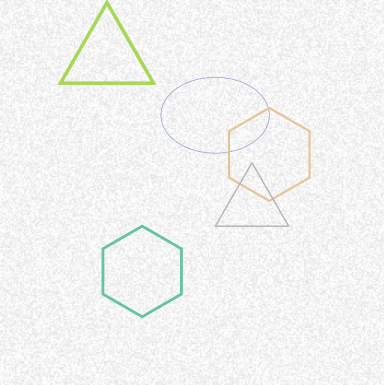[{"shape": "hexagon", "thickness": 2, "radius": 0.59, "center": [0.369, 0.295]}, {"shape": "oval", "thickness": 0.5, "radius": 0.7, "center": [0.559, 0.701]}, {"shape": "triangle", "thickness": 2.5, "radius": 0.7, "center": [0.278, 0.854]}, {"shape": "hexagon", "thickness": 1.5, "radius": 0.6, "center": [0.699, 0.599]}, {"shape": "triangle", "thickness": 1, "radius": 0.55, "center": [0.655, 0.467]}]